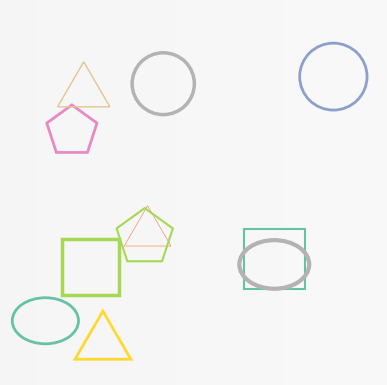[{"shape": "oval", "thickness": 2, "radius": 0.43, "center": [0.117, 0.167]}, {"shape": "square", "thickness": 1.5, "radius": 0.39, "center": [0.708, 0.328]}, {"shape": "triangle", "thickness": 0.5, "radius": 0.35, "center": [0.381, 0.396]}, {"shape": "circle", "thickness": 2, "radius": 0.43, "center": [0.86, 0.801]}, {"shape": "pentagon", "thickness": 2, "radius": 0.34, "center": [0.186, 0.659]}, {"shape": "pentagon", "thickness": 1.5, "radius": 0.38, "center": [0.373, 0.383]}, {"shape": "square", "thickness": 2.5, "radius": 0.37, "center": [0.234, 0.306]}, {"shape": "triangle", "thickness": 2, "radius": 0.42, "center": [0.266, 0.109]}, {"shape": "triangle", "thickness": 1, "radius": 0.39, "center": [0.216, 0.762]}, {"shape": "circle", "thickness": 2.5, "radius": 0.4, "center": [0.421, 0.783]}, {"shape": "oval", "thickness": 3, "radius": 0.45, "center": [0.708, 0.313]}]